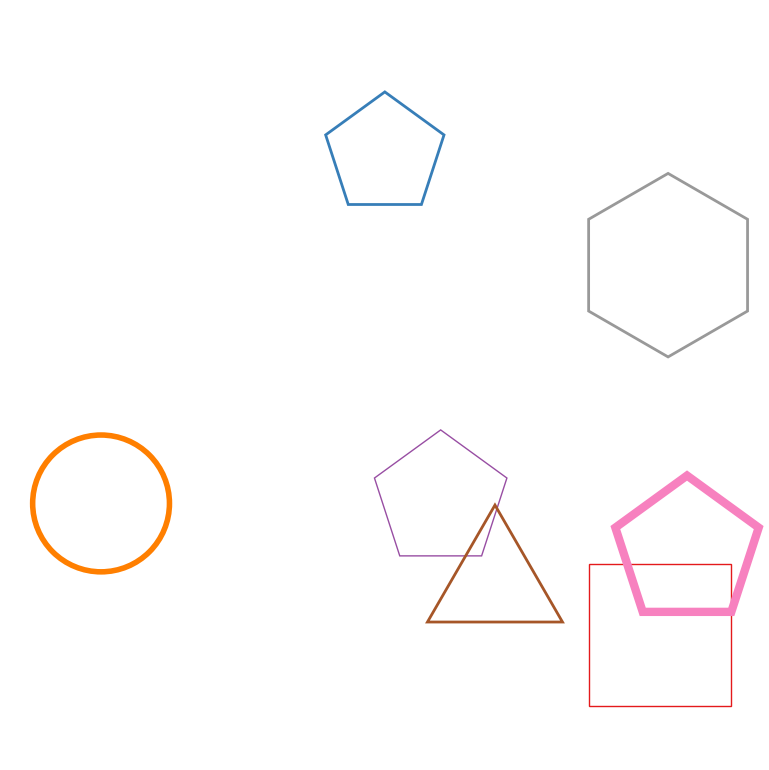[{"shape": "square", "thickness": 0.5, "radius": 0.46, "center": [0.857, 0.175]}, {"shape": "pentagon", "thickness": 1, "radius": 0.4, "center": [0.5, 0.8]}, {"shape": "pentagon", "thickness": 0.5, "radius": 0.45, "center": [0.572, 0.351]}, {"shape": "circle", "thickness": 2, "radius": 0.44, "center": [0.131, 0.346]}, {"shape": "triangle", "thickness": 1, "radius": 0.51, "center": [0.643, 0.243]}, {"shape": "pentagon", "thickness": 3, "radius": 0.49, "center": [0.892, 0.285]}, {"shape": "hexagon", "thickness": 1, "radius": 0.6, "center": [0.868, 0.656]}]